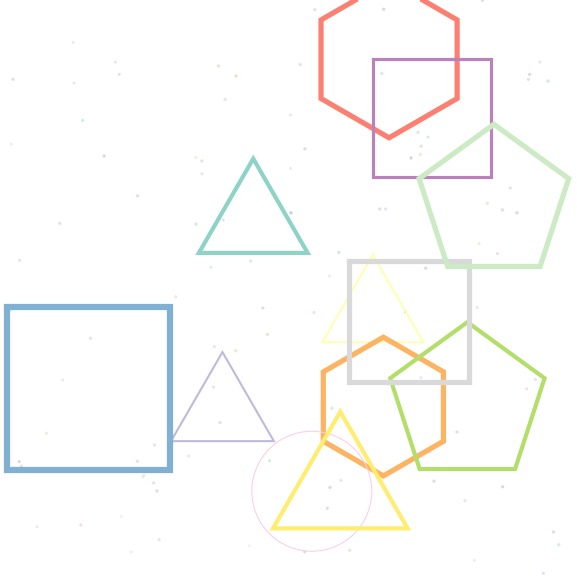[{"shape": "triangle", "thickness": 2, "radius": 0.54, "center": [0.439, 0.616]}, {"shape": "triangle", "thickness": 1, "radius": 0.51, "center": [0.646, 0.457]}, {"shape": "triangle", "thickness": 1, "radius": 0.51, "center": [0.385, 0.287]}, {"shape": "hexagon", "thickness": 2.5, "radius": 0.68, "center": [0.674, 0.897]}, {"shape": "square", "thickness": 3, "radius": 0.71, "center": [0.154, 0.327]}, {"shape": "hexagon", "thickness": 2.5, "radius": 0.6, "center": [0.664, 0.295]}, {"shape": "pentagon", "thickness": 2, "radius": 0.7, "center": [0.809, 0.301]}, {"shape": "circle", "thickness": 0.5, "radius": 0.52, "center": [0.54, 0.148]}, {"shape": "square", "thickness": 2.5, "radius": 0.52, "center": [0.709, 0.442]}, {"shape": "square", "thickness": 1.5, "radius": 0.51, "center": [0.748, 0.795]}, {"shape": "pentagon", "thickness": 2.5, "radius": 0.68, "center": [0.855, 0.648]}, {"shape": "triangle", "thickness": 2, "radius": 0.67, "center": [0.589, 0.152]}]